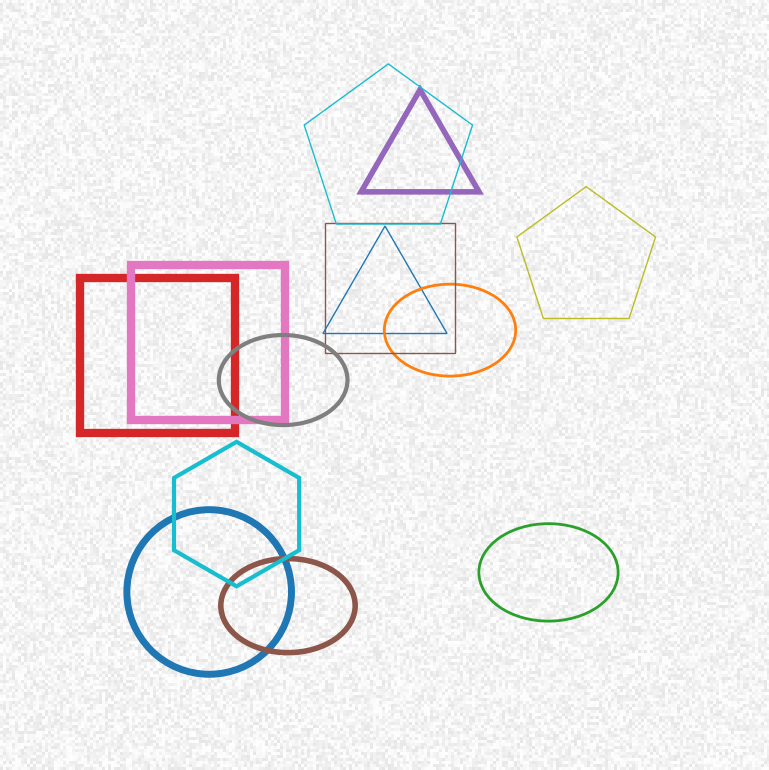[{"shape": "triangle", "thickness": 0.5, "radius": 0.47, "center": [0.5, 0.613]}, {"shape": "circle", "thickness": 2.5, "radius": 0.53, "center": [0.272, 0.231]}, {"shape": "oval", "thickness": 1, "radius": 0.43, "center": [0.584, 0.571]}, {"shape": "oval", "thickness": 1, "radius": 0.45, "center": [0.712, 0.257]}, {"shape": "square", "thickness": 3, "radius": 0.5, "center": [0.205, 0.539]}, {"shape": "triangle", "thickness": 2, "radius": 0.44, "center": [0.546, 0.795]}, {"shape": "oval", "thickness": 2, "radius": 0.44, "center": [0.374, 0.213]}, {"shape": "square", "thickness": 0.5, "radius": 0.42, "center": [0.507, 0.626]}, {"shape": "square", "thickness": 3, "radius": 0.5, "center": [0.27, 0.555]}, {"shape": "oval", "thickness": 1.5, "radius": 0.42, "center": [0.368, 0.506]}, {"shape": "pentagon", "thickness": 0.5, "radius": 0.47, "center": [0.761, 0.663]}, {"shape": "pentagon", "thickness": 0.5, "radius": 0.57, "center": [0.504, 0.802]}, {"shape": "hexagon", "thickness": 1.5, "radius": 0.47, "center": [0.307, 0.332]}]